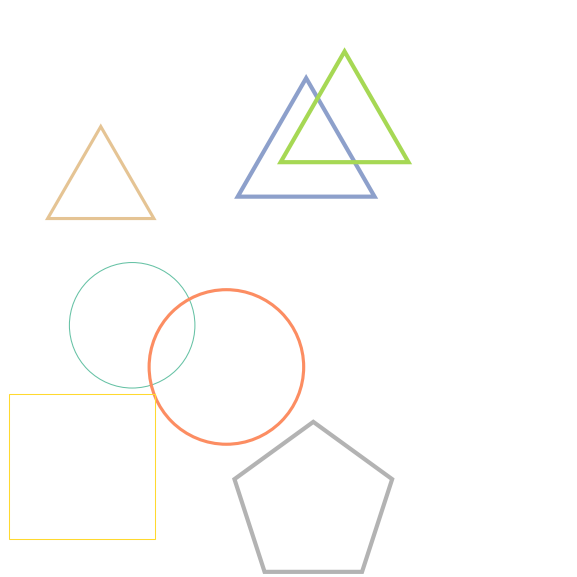[{"shape": "circle", "thickness": 0.5, "radius": 0.54, "center": [0.229, 0.436]}, {"shape": "circle", "thickness": 1.5, "radius": 0.67, "center": [0.392, 0.364]}, {"shape": "triangle", "thickness": 2, "radius": 0.68, "center": [0.53, 0.727]}, {"shape": "triangle", "thickness": 2, "radius": 0.64, "center": [0.597, 0.782]}, {"shape": "square", "thickness": 0.5, "radius": 0.63, "center": [0.142, 0.191]}, {"shape": "triangle", "thickness": 1.5, "radius": 0.53, "center": [0.174, 0.674]}, {"shape": "pentagon", "thickness": 2, "radius": 0.72, "center": [0.543, 0.125]}]